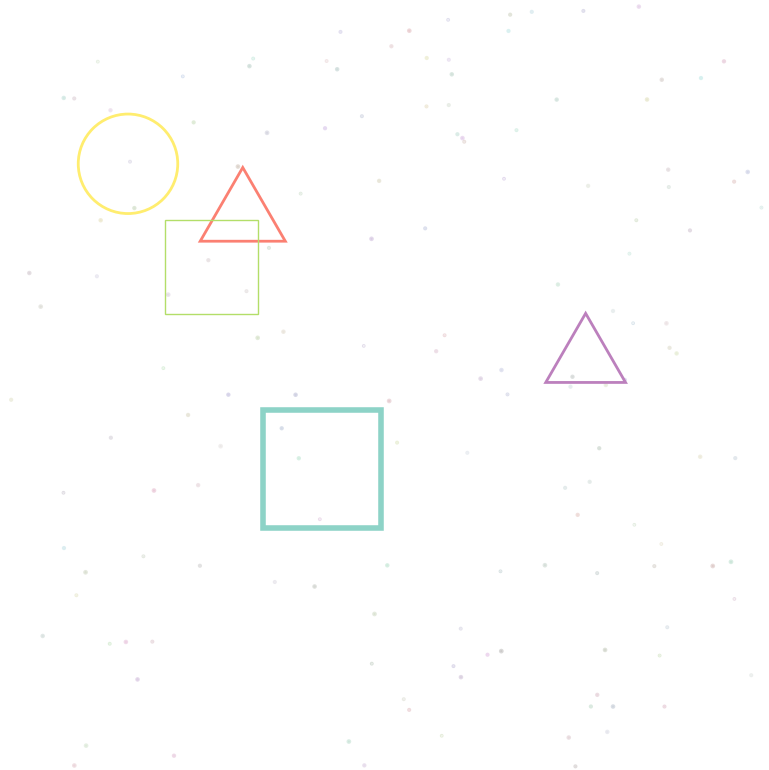[{"shape": "square", "thickness": 2, "radius": 0.38, "center": [0.418, 0.391]}, {"shape": "triangle", "thickness": 1, "radius": 0.32, "center": [0.315, 0.719]}, {"shape": "square", "thickness": 0.5, "radius": 0.3, "center": [0.275, 0.653]}, {"shape": "triangle", "thickness": 1, "radius": 0.3, "center": [0.761, 0.533]}, {"shape": "circle", "thickness": 1, "radius": 0.32, "center": [0.166, 0.787]}]